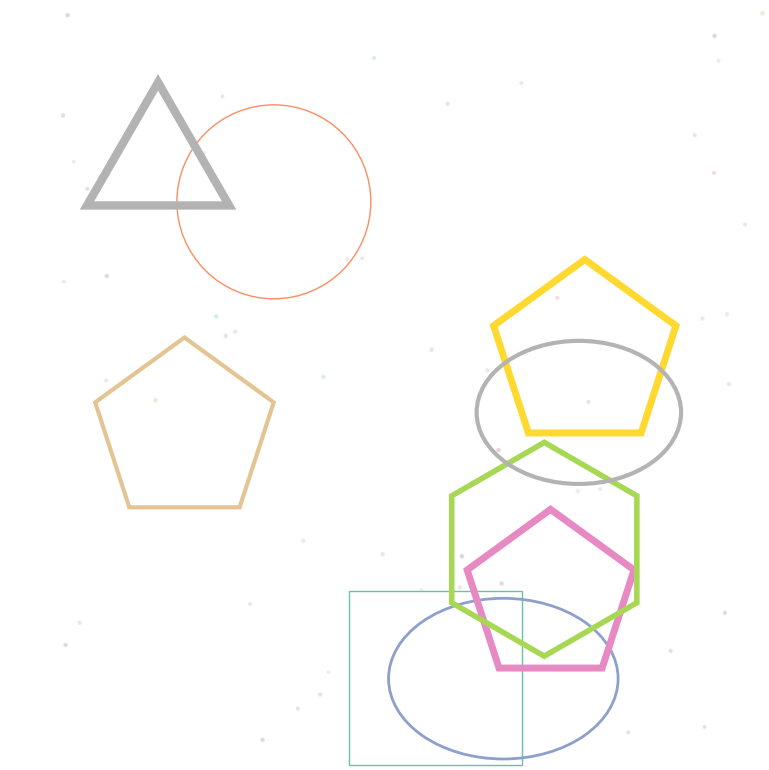[{"shape": "square", "thickness": 0.5, "radius": 0.56, "center": [0.566, 0.119]}, {"shape": "circle", "thickness": 0.5, "radius": 0.63, "center": [0.356, 0.738]}, {"shape": "oval", "thickness": 1, "radius": 0.75, "center": [0.654, 0.119]}, {"shape": "pentagon", "thickness": 2.5, "radius": 0.57, "center": [0.715, 0.225]}, {"shape": "hexagon", "thickness": 2, "radius": 0.69, "center": [0.707, 0.287]}, {"shape": "pentagon", "thickness": 2.5, "radius": 0.62, "center": [0.759, 0.538]}, {"shape": "pentagon", "thickness": 1.5, "radius": 0.61, "center": [0.24, 0.44]}, {"shape": "oval", "thickness": 1.5, "radius": 0.66, "center": [0.752, 0.464]}, {"shape": "triangle", "thickness": 3, "radius": 0.53, "center": [0.205, 0.786]}]